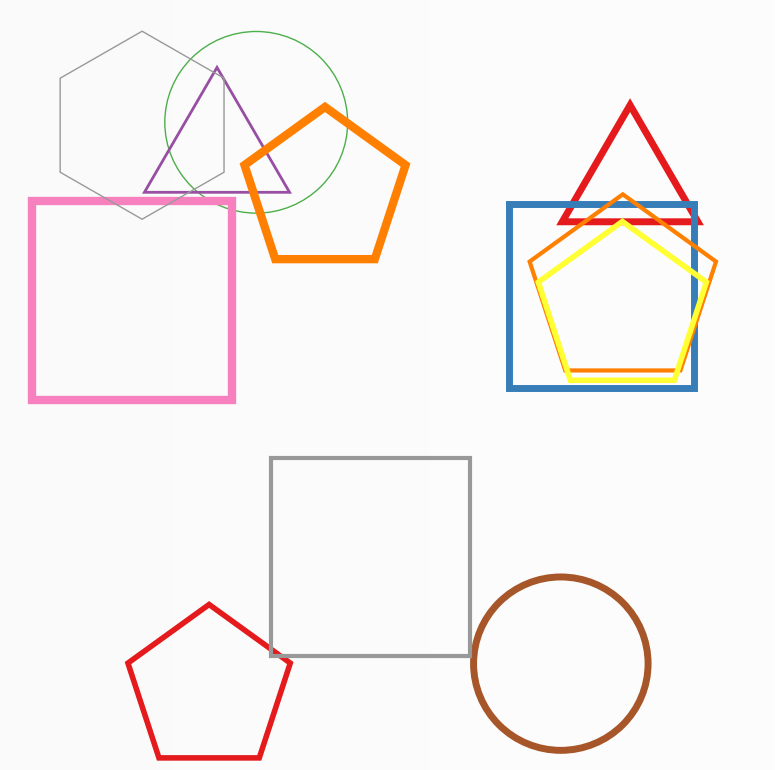[{"shape": "pentagon", "thickness": 2, "radius": 0.55, "center": [0.27, 0.105]}, {"shape": "triangle", "thickness": 2.5, "radius": 0.51, "center": [0.813, 0.762]}, {"shape": "square", "thickness": 2.5, "radius": 0.6, "center": [0.776, 0.616]}, {"shape": "circle", "thickness": 0.5, "radius": 0.59, "center": [0.331, 0.841]}, {"shape": "triangle", "thickness": 1, "radius": 0.54, "center": [0.28, 0.804]}, {"shape": "pentagon", "thickness": 1.5, "radius": 0.63, "center": [0.804, 0.621]}, {"shape": "pentagon", "thickness": 3, "radius": 0.55, "center": [0.419, 0.752]}, {"shape": "pentagon", "thickness": 2, "radius": 0.57, "center": [0.803, 0.598]}, {"shape": "circle", "thickness": 2.5, "radius": 0.56, "center": [0.724, 0.138]}, {"shape": "square", "thickness": 3, "radius": 0.65, "center": [0.171, 0.61]}, {"shape": "square", "thickness": 1.5, "radius": 0.64, "center": [0.478, 0.276]}, {"shape": "hexagon", "thickness": 0.5, "radius": 0.61, "center": [0.183, 0.837]}]